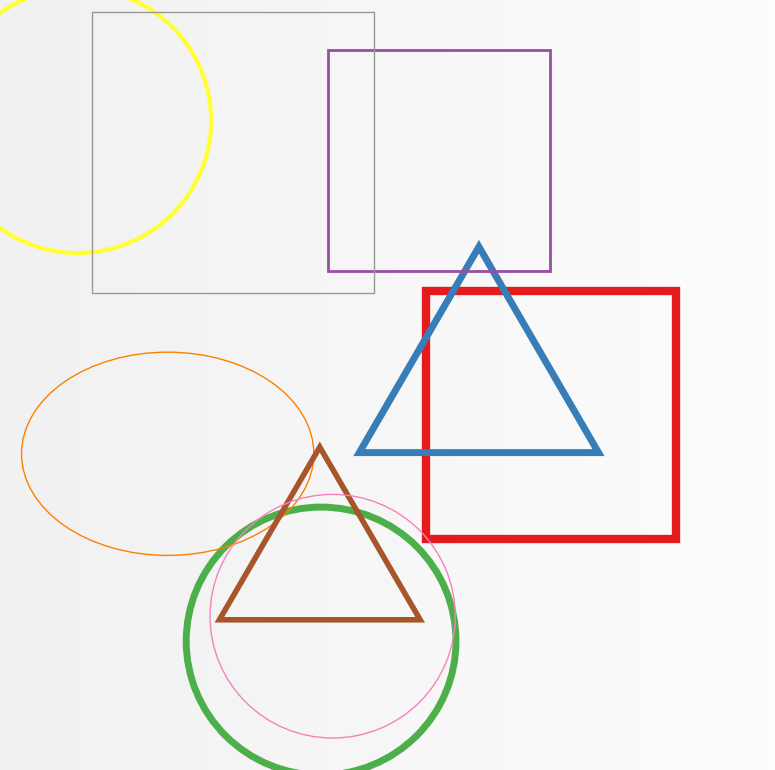[{"shape": "square", "thickness": 3, "radius": 0.8, "center": [0.711, 0.462]}, {"shape": "triangle", "thickness": 2.5, "radius": 0.89, "center": [0.618, 0.501]}, {"shape": "circle", "thickness": 2.5, "radius": 0.87, "center": [0.414, 0.167]}, {"shape": "square", "thickness": 1, "radius": 0.72, "center": [0.566, 0.792]}, {"shape": "oval", "thickness": 0.5, "radius": 0.94, "center": [0.216, 0.411]}, {"shape": "circle", "thickness": 1.5, "radius": 0.86, "center": [0.1, 0.843]}, {"shape": "triangle", "thickness": 2, "radius": 0.75, "center": [0.413, 0.27]}, {"shape": "circle", "thickness": 0.5, "radius": 0.79, "center": [0.429, 0.2]}, {"shape": "square", "thickness": 0.5, "radius": 0.91, "center": [0.3, 0.802]}]